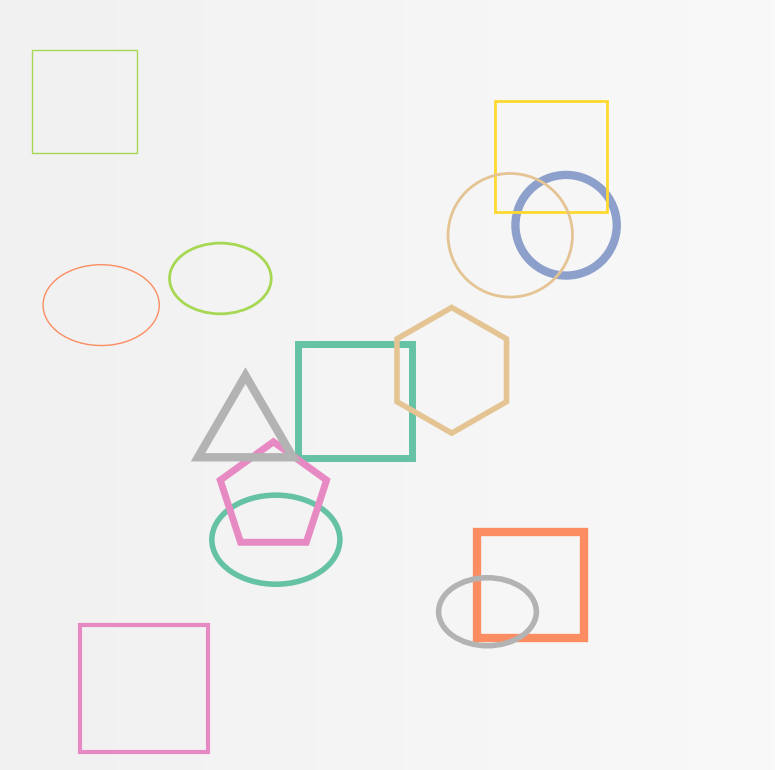[{"shape": "oval", "thickness": 2, "radius": 0.41, "center": [0.356, 0.299]}, {"shape": "square", "thickness": 2.5, "radius": 0.37, "center": [0.458, 0.479]}, {"shape": "square", "thickness": 3, "radius": 0.35, "center": [0.685, 0.24]}, {"shape": "oval", "thickness": 0.5, "radius": 0.37, "center": [0.131, 0.604]}, {"shape": "circle", "thickness": 3, "radius": 0.33, "center": [0.73, 0.707]}, {"shape": "square", "thickness": 1.5, "radius": 0.41, "center": [0.186, 0.106]}, {"shape": "pentagon", "thickness": 2.5, "radius": 0.36, "center": [0.353, 0.354]}, {"shape": "square", "thickness": 0.5, "radius": 0.34, "center": [0.109, 0.868]}, {"shape": "oval", "thickness": 1, "radius": 0.33, "center": [0.284, 0.638]}, {"shape": "square", "thickness": 1, "radius": 0.36, "center": [0.711, 0.797]}, {"shape": "hexagon", "thickness": 2, "radius": 0.41, "center": [0.583, 0.519]}, {"shape": "circle", "thickness": 1, "radius": 0.4, "center": [0.658, 0.694]}, {"shape": "triangle", "thickness": 3, "radius": 0.35, "center": [0.317, 0.441]}, {"shape": "oval", "thickness": 2, "radius": 0.32, "center": [0.629, 0.206]}]